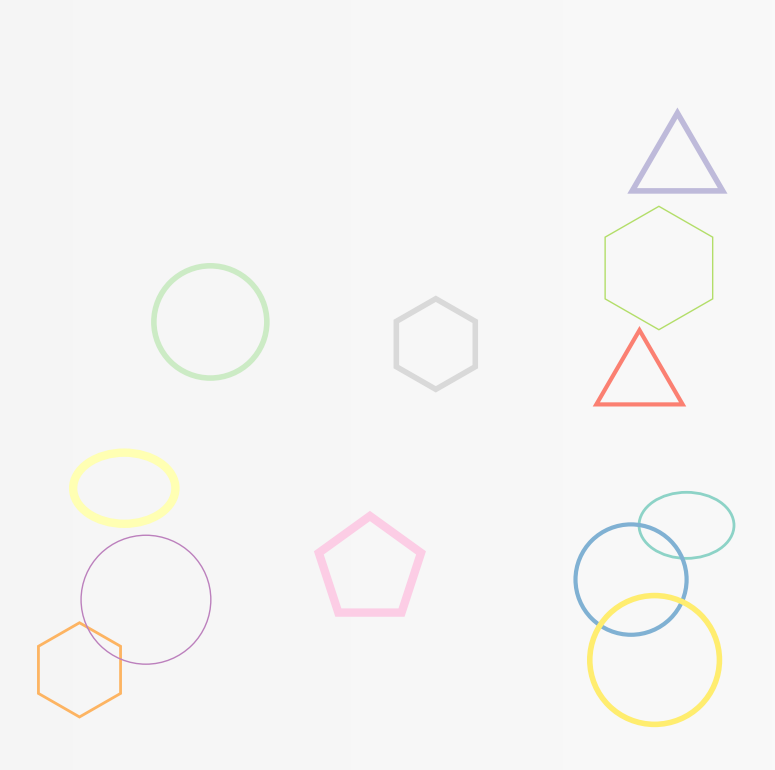[{"shape": "oval", "thickness": 1, "radius": 0.31, "center": [0.886, 0.318]}, {"shape": "oval", "thickness": 3, "radius": 0.33, "center": [0.16, 0.366]}, {"shape": "triangle", "thickness": 2, "radius": 0.34, "center": [0.874, 0.786]}, {"shape": "triangle", "thickness": 1.5, "radius": 0.32, "center": [0.825, 0.507]}, {"shape": "circle", "thickness": 1.5, "radius": 0.36, "center": [0.814, 0.247]}, {"shape": "hexagon", "thickness": 1, "radius": 0.31, "center": [0.103, 0.13]}, {"shape": "hexagon", "thickness": 0.5, "radius": 0.4, "center": [0.85, 0.652]}, {"shape": "pentagon", "thickness": 3, "radius": 0.35, "center": [0.477, 0.261]}, {"shape": "hexagon", "thickness": 2, "radius": 0.29, "center": [0.562, 0.553]}, {"shape": "circle", "thickness": 0.5, "radius": 0.42, "center": [0.188, 0.221]}, {"shape": "circle", "thickness": 2, "radius": 0.36, "center": [0.271, 0.582]}, {"shape": "circle", "thickness": 2, "radius": 0.42, "center": [0.845, 0.143]}]